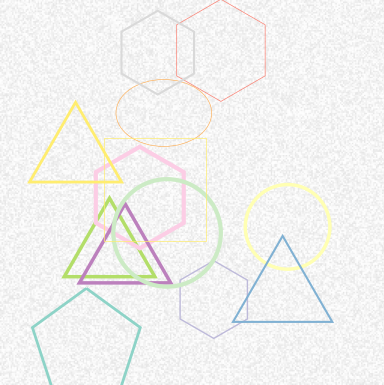[{"shape": "pentagon", "thickness": 2, "radius": 0.74, "center": [0.224, 0.104]}, {"shape": "circle", "thickness": 2.5, "radius": 0.55, "center": [0.747, 0.411]}, {"shape": "hexagon", "thickness": 1, "radius": 0.5, "center": [0.555, 0.222]}, {"shape": "hexagon", "thickness": 0.5, "radius": 0.66, "center": [0.574, 0.869]}, {"shape": "triangle", "thickness": 1.5, "radius": 0.74, "center": [0.734, 0.238]}, {"shape": "oval", "thickness": 0.5, "radius": 0.62, "center": [0.425, 0.707]}, {"shape": "triangle", "thickness": 2.5, "radius": 0.68, "center": [0.285, 0.349]}, {"shape": "hexagon", "thickness": 3, "radius": 0.66, "center": [0.363, 0.487]}, {"shape": "hexagon", "thickness": 1.5, "radius": 0.54, "center": [0.41, 0.863]}, {"shape": "triangle", "thickness": 2.5, "radius": 0.68, "center": [0.325, 0.334]}, {"shape": "circle", "thickness": 3, "radius": 0.7, "center": [0.434, 0.395]}, {"shape": "square", "thickness": 0.5, "radius": 0.67, "center": [0.403, 0.509]}, {"shape": "triangle", "thickness": 2, "radius": 0.69, "center": [0.196, 0.596]}]